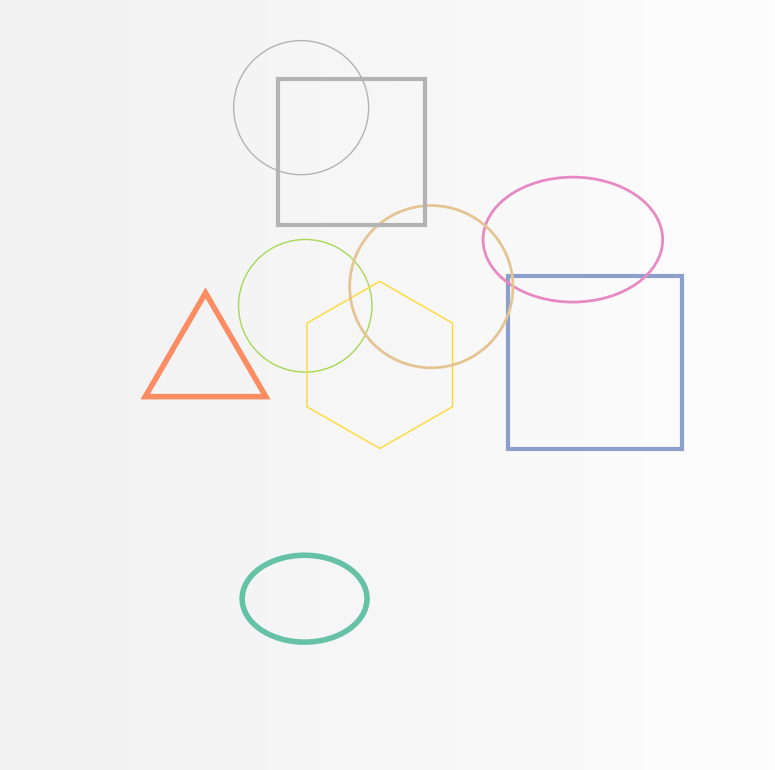[{"shape": "oval", "thickness": 2, "radius": 0.4, "center": [0.393, 0.222]}, {"shape": "triangle", "thickness": 2, "radius": 0.45, "center": [0.265, 0.53]}, {"shape": "square", "thickness": 1.5, "radius": 0.56, "center": [0.768, 0.53]}, {"shape": "oval", "thickness": 1, "radius": 0.58, "center": [0.739, 0.689]}, {"shape": "circle", "thickness": 0.5, "radius": 0.43, "center": [0.394, 0.603]}, {"shape": "hexagon", "thickness": 0.5, "radius": 0.54, "center": [0.49, 0.526]}, {"shape": "circle", "thickness": 1, "radius": 0.53, "center": [0.557, 0.628]}, {"shape": "circle", "thickness": 0.5, "radius": 0.44, "center": [0.389, 0.86]}, {"shape": "square", "thickness": 1.5, "radius": 0.47, "center": [0.454, 0.803]}]